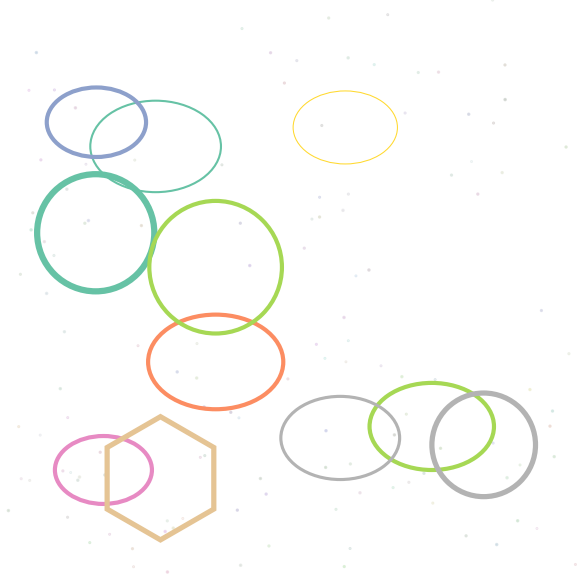[{"shape": "circle", "thickness": 3, "radius": 0.51, "center": [0.166, 0.596]}, {"shape": "oval", "thickness": 1, "radius": 0.57, "center": [0.269, 0.746]}, {"shape": "oval", "thickness": 2, "radius": 0.59, "center": [0.373, 0.372]}, {"shape": "oval", "thickness": 2, "radius": 0.43, "center": [0.167, 0.787]}, {"shape": "oval", "thickness": 2, "radius": 0.42, "center": [0.179, 0.185]}, {"shape": "circle", "thickness": 2, "radius": 0.57, "center": [0.373, 0.536]}, {"shape": "oval", "thickness": 2, "radius": 0.54, "center": [0.748, 0.261]}, {"shape": "oval", "thickness": 0.5, "radius": 0.45, "center": [0.598, 0.778]}, {"shape": "hexagon", "thickness": 2.5, "radius": 0.53, "center": [0.278, 0.171]}, {"shape": "circle", "thickness": 2.5, "radius": 0.45, "center": [0.838, 0.229]}, {"shape": "oval", "thickness": 1.5, "radius": 0.51, "center": [0.589, 0.241]}]